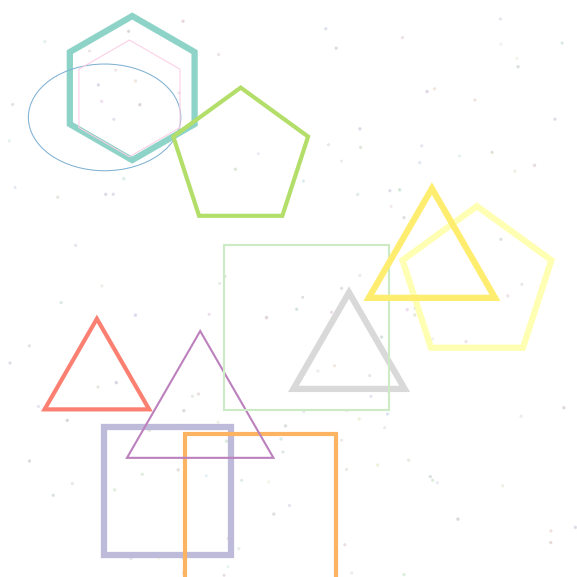[{"shape": "hexagon", "thickness": 3, "radius": 0.62, "center": [0.229, 0.847]}, {"shape": "pentagon", "thickness": 3, "radius": 0.68, "center": [0.826, 0.507]}, {"shape": "square", "thickness": 3, "radius": 0.55, "center": [0.29, 0.149]}, {"shape": "triangle", "thickness": 2, "radius": 0.52, "center": [0.168, 0.343]}, {"shape": "oval", "thickness": 0.5, "radius": 0.66, "center": [0.181, 0.796]}, {"shape": "square", "thickness": 2, "radius": 0.65, "center": [0.451, 0.118]}, {"shape": "pentagon", "thickness": 2, "radius": 0.61, "center": [0.417, 0.725]}, {"shape": "hexagon", "thickness": 0.5, "radius": 0.51, "center": [0.224, 0.829]}, {"shape": "triangle", "thickness": 3, "radius": 0.56, "center": [0.604, 0.381]}, {"shape": "triangle", "thickness": 1, "radius": 0.73, "center": [0.347, 0.28]}, {"shape": "square", "thickness": 1, "radius": 0.71, "center": [0.53, 0.432]}, {"shape": "triangle", "thickness": 3, "radius": 0.63, "center": [0.748, 0.546]}]